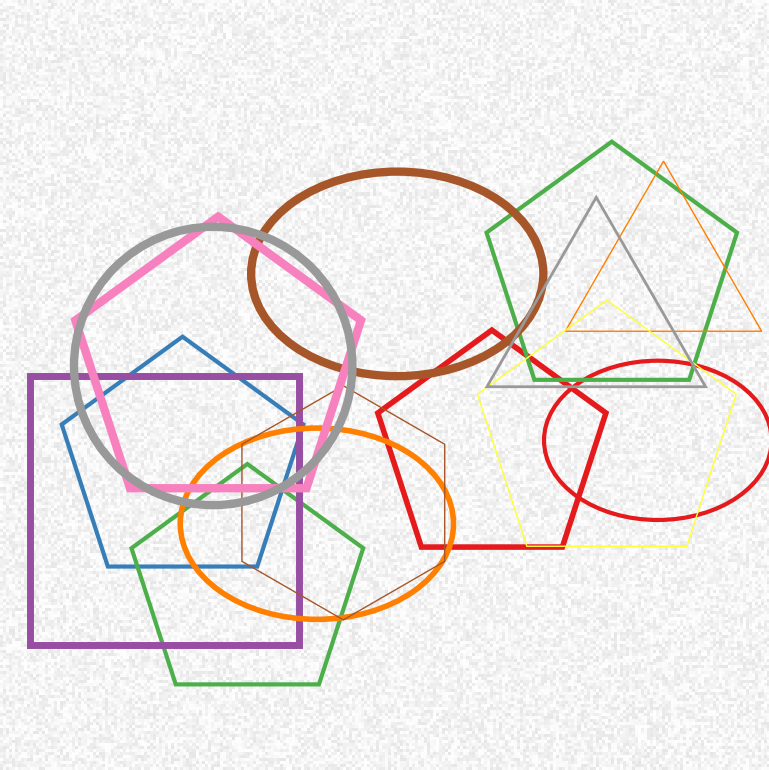[{"shape": "oval", "thickness": 1.5, "radius": 0.74, "center": [0.854, 0.428]}, {"shape": "pentagon", "thickness": 2, "radius": 0.78, "center": [0.639, 0.416]}, {"shape": "pentagon", "thickness": 1.5, "radius": 0.83, "center": [0.237, 0.398]}, {"shape": "pentagon", "thickness": 1.5, "radius": 0.79, "center": [0.321, 0.239]}, {"shape": "pentagon", "thickness": 1.5, "radius": 0.86, "center": [0.795, 0.645]}, {"shape": "square", "thickness": 2.5, "radius": 0.87, "center": [0.213, 0.337]}, {"shape": "triangle", "thickness": 0.5, "radius": 0.74, "center": [0.862, 0.643]}, {"shape": "oval", "thickness": 2, "radius": 0.89, "center": [0.412, 0.32]}, {"shape": "pentagon", "thickness": 0.5, "radius": 0.88, "center": [0.788, 0.433]}, {"shape": "hexagon", "thickness": 0.5, "radius": 0.76, "center": [0.446, 0.347]}, {"shape": "oval", "thickness": 3, "radius": 0.95, "center": [0.516, 0.644]}, {"shape": "pentagon", "thickness": 3, "radius": 0.97, "center": [0.283, 0.524]}, {"shape": "circle", "thickness": 3, "radius": 0.9, "center": [0.277, 0.525]}, {"shape": "triangle", "thickness": 1, "radius": 0.82, "center": [0.774, 0.58]}]